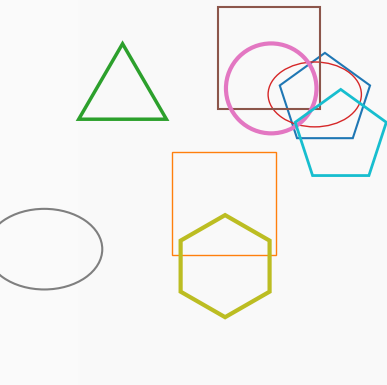[{"shape": "pentagon", "thickness": 1.5, "radius": 0.61, "center": [0.838, 0.74]}, {"shape": "square", "thickness": 1, "radius": 0.67, "center": [0.578, 0.471]}, {"shape": "triangle", "thickness": 2.5, "radius": 0.65, "center": [0.316, 0.756]}, {"shape": "oval", "thickness": 1, "radius": 0.6, "center": [0.812, 0.755]}, {"shape": "square", "thickness": 1.5, "radius": 0.66, "center": [0.694, 0.849]}, {"shape": "circle", "thickness": 3, "radius": 0.58, "center": [0.7, 0.77]}, {"shape": "oval", "thickness": 1.5, "radius": 0.75, "center": [0.114, 0.353]}, {"shape": "hexagon", "thickness": 3, "radius": 0.66, "center": [0.581, 0.309]}, {"shape": "pentagon", "thickness": 2, "radius": 0.62, "center": [0.879, 0.644]}]